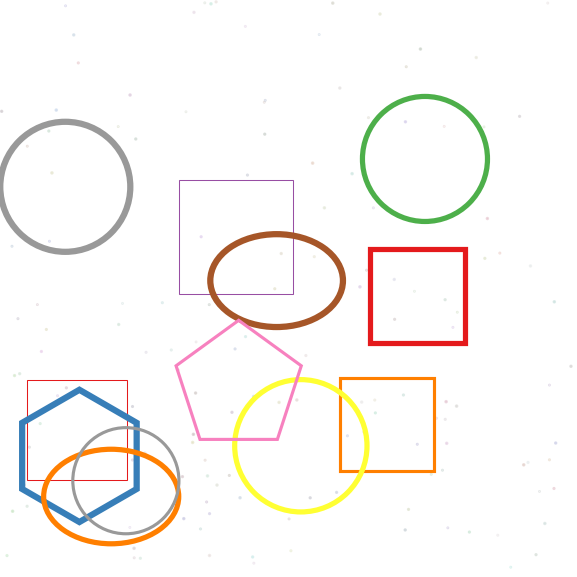[{"shape": "square", "thickness": 2.5, "radius": 0.41, "center": [0.723, 0.487]}, {"shape": "square", "thickness": 0.5, "radius": 0.43, "center": [0.134, 0.254]}, {"shape": "hexagon", "thickness": 3, "radius": 0.57, "center": [0.137, 0.21]}, {"shape": "circle", "thickness": 2.5, "radius": 0.54, "center": [0.736, 0.724]}, {"shape": "square", "thickness": 0.5, "radius": 0.49, "center": [0.409, 0.589]}, {"shape": "square", "thickness": 1.5, "radius": 0.4, "center": [0.67, 0.265]}, {"shape": "oval", "thickness": 2.5, "radius": 0.58, "center": [0.193, 0.139]}, {"shape": "circle", "thickness": 2.5, "radius": 0.57, "center": [0.521, 0.227]}, {"shape": "oval", "thickness": 3, "radius": 0.57, "center": [0.479, 0.513]}, {"shape": "pentagon", "thickness": 1.5, "radius": 0.57, "center": [0.413, 0.33]}, {"shape": "circle", "thickness": 1.5, "radius": 0.46, "center": [0.218, 0.167]}, {"shape": "circle", "thickness": 3, "radius": 0.56, "center": [0.113, 0.676]}]